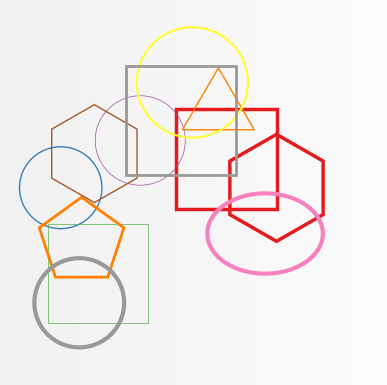[{"shape": "hexagon", "thickness": 2.5, "radius": 0.69, "center": [0.714, 0.512]}, {"shape": "square", "thickness": 2.5, "radius": 0.65, "center": [0.585, 0.587]}, {"shape": "circle", "thickness": 1, "radius": 0.53, "center": [0.157, 0.512]}, {"shape": "square", "thickness": 0.5, "radius": 0.64, "center": [0.253, 0.289]}, {"shape": "circle", "thickness": 0.5, "radius": 0.58, "center": [0.362, 0.635]}, {"shape": "triangle", "thickness": 1, "radius": 0.54, "center": [0.563, 0.716]}, {"shape": "pentagon", "thickness": 2, "radius": 0.57, "center": [0.211, 0.373]}, {"shape": "circle", "thickness": 1.5, "radius": 0.72, "center": [0.496, 0.786]}, {"shape": "hexagon", "thickness": 1, "radius": 0.64, "center": [0.244, 0.601]}, {"shape": "oval", "thickness": 3, "radius": 0.75, "center": [0.684, 0.393]}, {"shape": "square", "thickness": 2, "radius": 0.71, "center": [0.467, 0.686]}, {"shape": "circle", "thickness": 3, "radius": 0.58, "center": [0.205, 0.214]}]